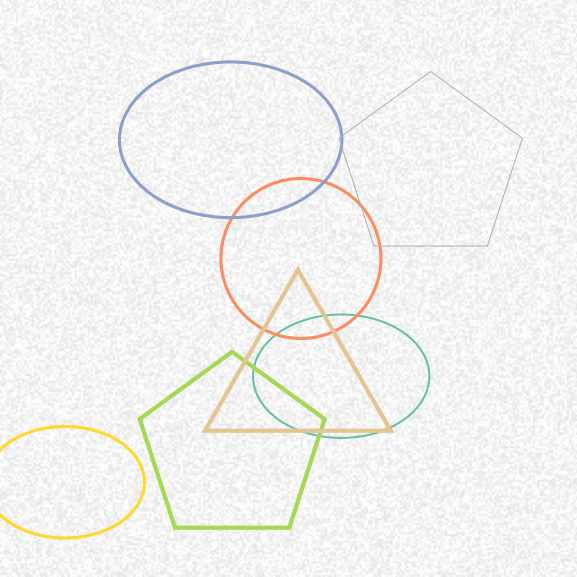[{"shape": "oval", "thickness": 1, "radius": 0.76, "center": [0.591, 0.348]}, {"shape": "circle", "thickness": 1.5, "radius": 0.69, "center": [0.521, 0.551]}, {"shape": "oval", "thickness": 1.5, "radius": 0.96, "center": [0.399, 0.757]}, {"shape": "pentagon", "thickness": 2, "radius": 0.84, "center": [0.402, 0.222]}, {"shape": "oval", "thickness": 1.5, "radius": 0.69, "center": [0.112, 0.164]}, {"shape": "triangle", "thickness": 2, "radius": 0.93, "center": [0.516, 0.346]}, {"shape": "pentagon", "thickness": 0.5, "radius": 0.84, "center": [0.746, 0.708]}]